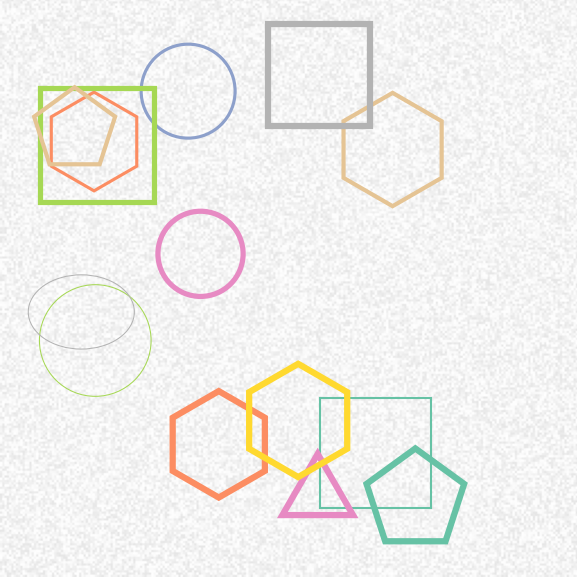[{"shape": "square", "thickness": 1, "radius": 0.48, "center": [0.65, 0.215]}, {"shape": "pentagon", "thickness": 3, "radius": 0.44, "center": [0.719, 0.134]}, {"shape": "hexagon", "thickness": 3, "radius": 0.46, "center": [0.379, 0.23]}, {"shape": "hexagon", "thickness": 1.5, "radius": 0.43, "center": [0.163, 0.754]}, {"shape": "circle", "thickness": 1.5, "radius": 0.41, "center": [0.326, 0.841]}, {"shape": "circle", "thickness": 2.5, "radius": 0.37, "center": [0.347, 0.56]}, {"shape": "triangle", "thickness": 3, "radius": 0.35, "center": [0.55, 0.143]}, {"shape": "square", "thickness": 2.5, "radius": 0.49, "center": [0.169, 0.747]}, {"shape": "circle", "thickness": 0.5, "radius": 0.48, "center": [0.165, 0.41]}, {"shape": "hexagon", "thickness": 3, "radius": 0.49, "center": [0.516, 0.271]}, {"shape": "hexagon", "thickness": 2, "radius": 0.49, "center": [0.68, 0.74]}, {"shape": "pentagon", "thickness": 2, "radius": 0.37, "center": [0.129, 0.774]}, {"shape": "oval", "thickness": 0.5, "radius": 0.46, "center": [0.141, 0.459]}, {"shape": "square", "thickness": 3, "radius": 0.44, "center": [0.552, 0.869]}]